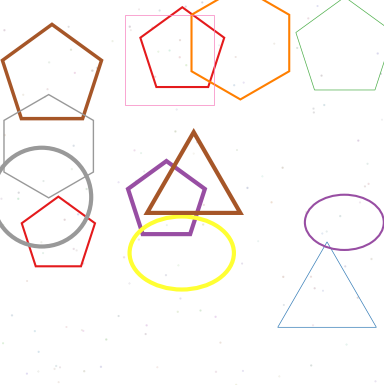[{"shape": "pentagon", "thickness": 1.5, "radius": 0.57, "center": [0.473, 0.867]}, {"shape": "pentagon", "thickness": 1.5, "radius": 0.5, "center": [0.152, 0.389]}, {"shape": "triangle", "thickness": 0.5, "radius": 0.74, "center": [0.849, 0.224]}, {"shape": "pentagon", "thickness": 0.5, "radius": 0.67, "center": [0.895, 0.874]}, {"shape": "oval", "thickness": 1.5, "radius": 0.51, "center": [0.894, 0.422]}, {"shape": "pentagon", "thickness": 3, "radius": 0.52, "center": [0.432, 0.477]}, {"shape": "hexagon", "thickness": 1.5, "radius": 0.73, "center": [0.624, 0.888]}, {"shape": "oval", "thickness": 3, "radius": 0.68, "center": [0.472, 0.343]}, {"shape": "pentagon", "thickness": 2.5, "radius": 0.68, "center": [0.135, 0.801]}, {"shape": "triangle", "thickness": 3, "radius": 0.7, "center": [0.503, 0.517]}, {"shape": "square", "thickness": 0.5, "radius": 0.58, "center": [0.441, 0.844]}, {"shape": "hexagon", "thickness": 1, "radius": 0.67, "center": [0.126, 0.62]}, {"shape": "circle", "thickness": 3, "radius": 0.64, "center": [0.109, 0.488]}]